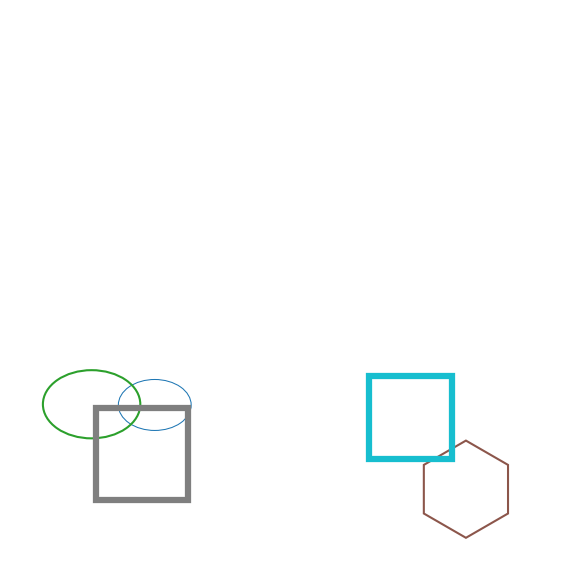[{"shape": "oval", "thickness": 0.5, "radius": 0.32, "center": [0.268, 0.298]}, {"shape": "oval", "thickness": 1, "radius": 0.42, "center": [0.159, 0.299]}, {"shape": "hexagon", "thickness": 1, "radius": 0.42, "center": [0.807, 0.152]}, {"shape": "square", "thickness": 3, "radius": 0.4, "center": [0.245, 0.214]}, {"shape": "square", "thickness": 3, "radius": 0.36, "center": [0.711, 0.276]}]